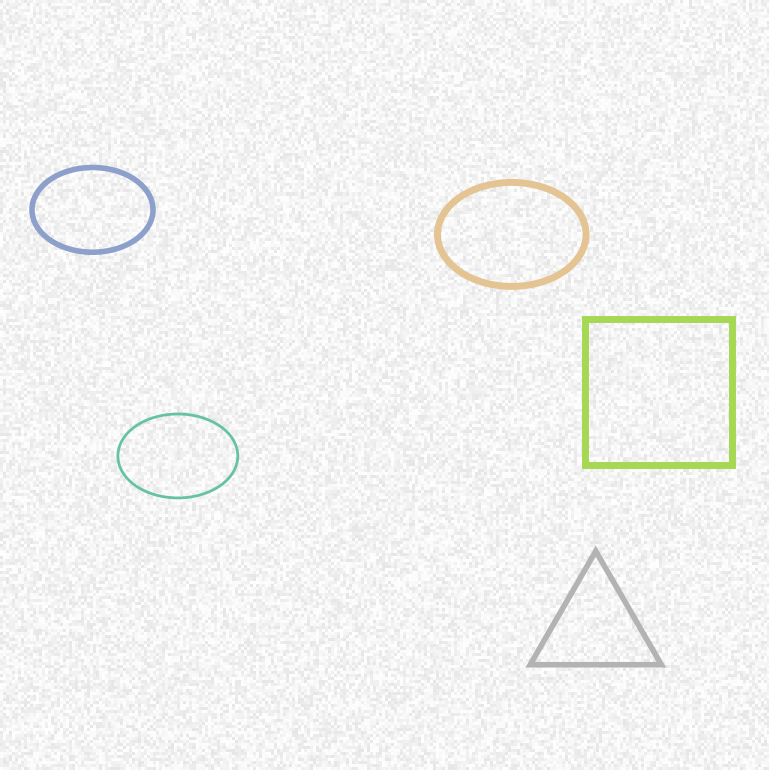[{"shape": "oval", "thickness": 1, "radius": 0.39, "center": [0.231, 0.408]}, {"shape": "oval", "thickness": 2, "radius": 0.39, "center": [0.12, 0.727]}, {"shape": "square", "thickness": 2.5, "radius": 0.48, "center": [0.855, 0.491]}, {"shape": "oval", "thickness": 2.5, "radius": 0.48, "center": [0.665, 0.696]}, {"shape": "triangle", "thickness": 2, "radius": 0.49, "center": [0.774, 0.186]}]